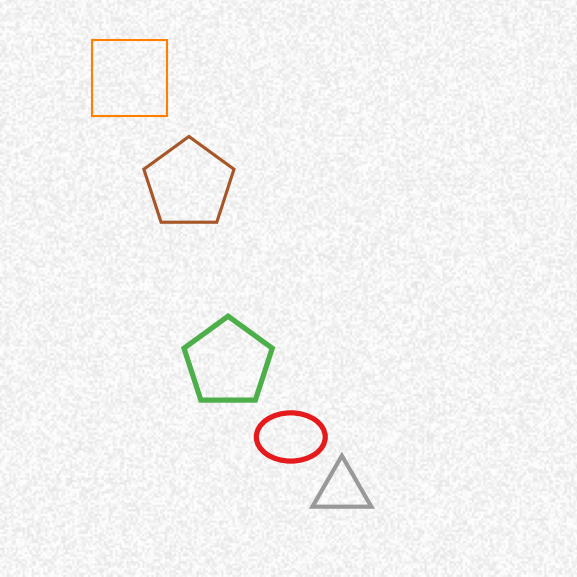[{"shape": "oval", "thickness": 2.5, "radius": 0.3, "center": [0.504, 0.242]}, {"shape": "pentagon", "thickness": 2.5, "radius": 0.4, "center": [0.395, 0.371]}, {"shape": "square", "thickness": 1, "radius": 0.33, "center": [0.224, 0.865]}, {"shape": "pentagon", "thickness": 1.5, "radius": 0.41, "center": [0.327, 0.681]}, {"shape": "triangle", "thickness": 2, "radius": 0.29, "center": [0.592, 0.151]}]